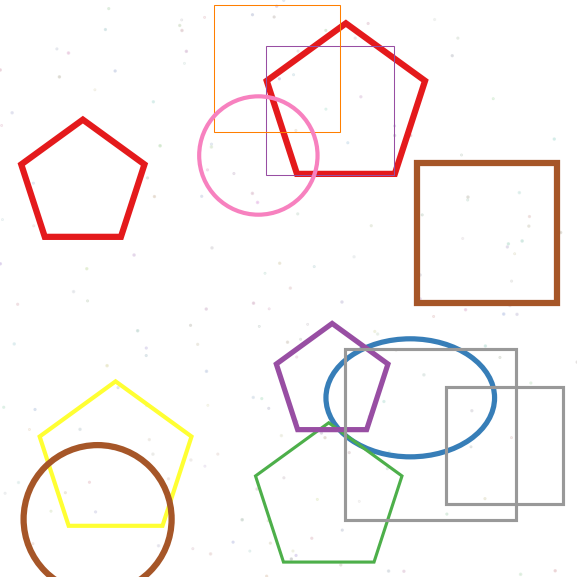[{"shape": "pentagon", "thickness": 3, "radius": 0.72, "center": [0.599, 0.815]}, {"shape": "pentagon", "thickness": 3, "radius": 0.56, "center": [0.143, 0.68]}, {"shape": "oval", "thickness": 2.5, "radius": 0.73, "center": [0.71, 0.31]}, {"shape": "pentagon", "thickness": 1.5, "radius": 0.67, "center": [0.569, 0.134]}, {"shape": "square", "thickness": 0.5, "radius": 0.56, "center": [0.571, 0.808]}, {"shape": "pentagon", "thickness": 2.5, "radius": 0.51, "center": [0.575, 0.337]}, {"shape": "square", "thickness": 0.5, "radius": 0.55, "center": [0.48, 0.881]}, {"shape": "pentagon", "thickness": 2, "radius": 0.69, "center": [0.2, 0.201]}, {"shape": "square", "thickness": 3, "radius": 0.6, "center": [0.844, 0.596]}, {"shape": "circle", "thickness": 3, "radius": 0.64, "center": [0.169, 0.1]}, {"shape": "circle", "thickness": 2, "radius": 0.51, "center": [0.447, 0.73]}, {"shape": "square", "thickness": 1.5, "radius": 0.74, "center": [0.746, 0.247]}, {"shape": "square", "thickness": 1.5, "radius": 0.51, "center": [0.874, 0.227]}]